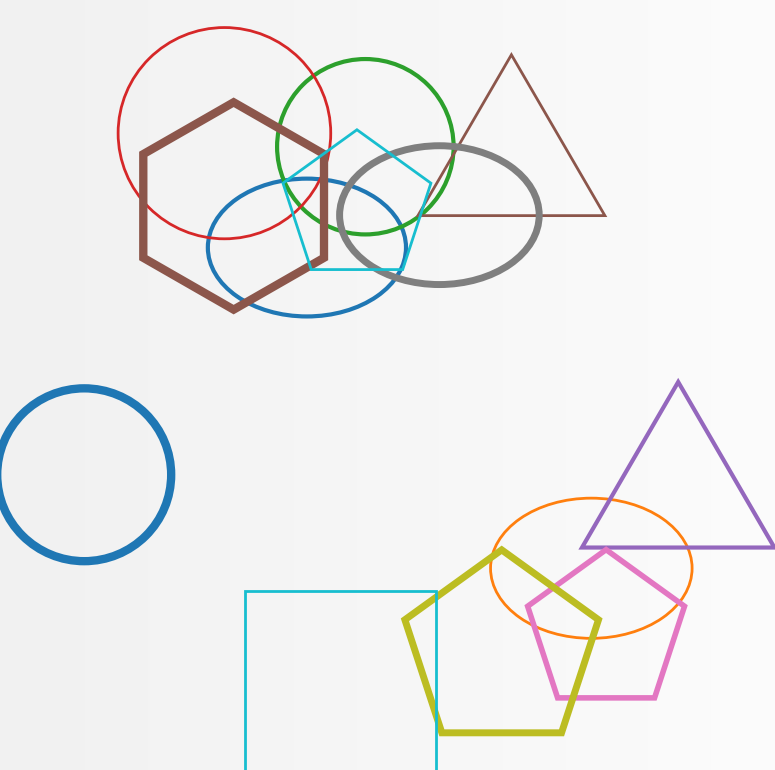[{"shape": "oval", "thickness": 1.5, "radius": 0.64, "center": [0.396, 0.679]}, {"shape": "circle", "thickness": 3, "radius": 0.56, "center": [0.109, 0.383]}, {"shape": "oval", "thickness": 1, "radius": 0.65, "center": [0.763, 0.262]}, {"shape": "circle", "thickness": 1.5, "radius": 0.57, "center": [0.471, 0.809]}, {"shape": "circle", "thickness": 1, "radius": 0.69, "center": [0.29, 0.827]}, {"shape": "triangle", "thickness": 1.5, "radius": 0.72, "center": [0.875, 0.361]}, {"shape": "hexagon", "thickness": 3, "radius": 0.67, "center": [0.301, 0.733]}, {"shape": "triangle", "thickness": 1, "radius": 0.7, "center": [0.66, 0.79]}, {"shape": "pentagon", "thickness": 2, "radius": 0.53, "center": [0.782, 0.18]}, {"shape": "oval", "thickness": 2.5, "radius": 0.64, "center": [0.567, 0.721]}, {"shape": "pentagon", "thickness": 2.5, "radius": 0.66, "center": [0.647, 0.155]}, {"shape": "square", "thickness": 1, "radius": 0.62, "center": [0.439, 0.108]}, {"shape": "pentagon", "thickness": 1, "radius": 0.5, "center": [0.461, 0.731]}]